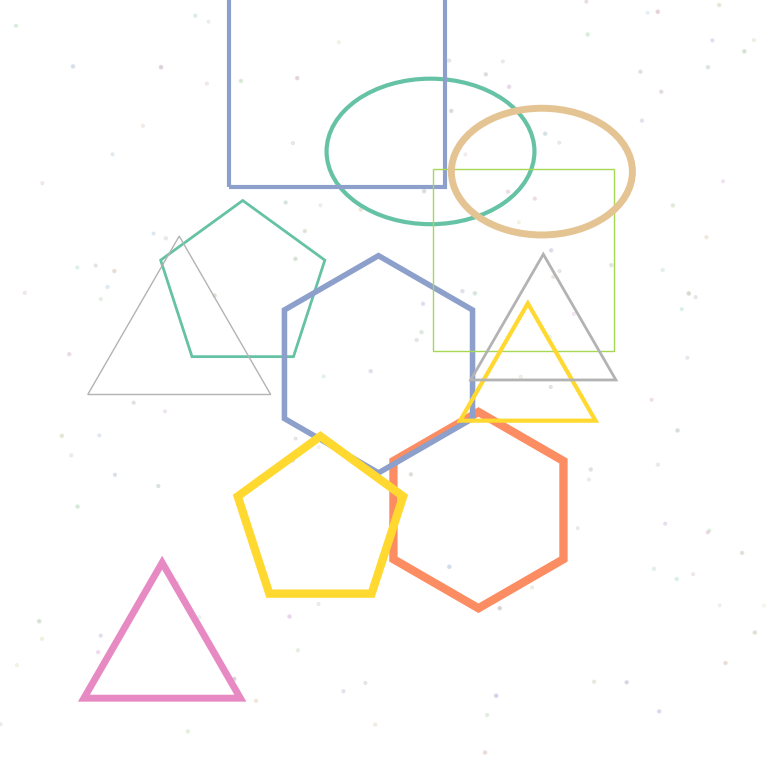[{"shape": "oval", "thickness": 1.5, "radius": 0.67, "center": [0.559, 0.803]}, {"shape": "pentagon", "thickness": 1, "radius": 0.56, "center": [0.315, 0.628]}, {"shape": "hexagon", "thickness": 3, "radius": 0.64, "center": [0.621, 0.338]}, {"shape": "hexagon", "thickness": 2, "radius": 0.71, "center": [0.492, 0.527]}, {"shape": "square", "thickness": 1.5, "radius": 0.7, "center": [0.438, 0.898]}, {"shape": "triangle", "thickness": 2.5, "radius": 0.59, "center": [0.211, 0.152]}, {"shape": "square", "thickness": 0.5, "radius": 0.59, "center": [0.68, 0.662]}, {"shape": "triangle", "thickness": 1.5, "radius": 0.51, "center": [0.685, 0.504]}, {"shape": "pentagon", "thickness": 3, "radius": 0.56, "center": [0.416, 0.32]}, {"shape": "oval", "thickness": 2.5, "radius": 0.59, "center": [0.704, 0.777]}, {"shape": "triangle", "thickness": 0.5, "radius": 0.69, "center": [0.233, 0.556]}, {"shape": "triangle", "thickness": 1, "radius": 0.54, "center": [0.706, 0.561]}]